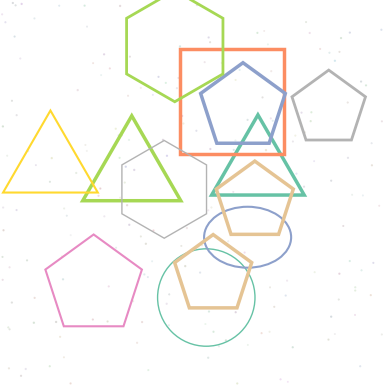[{"shape": "circle", "thickness": 1, "radius": 0.63, "center": [0.536, 0.227]}, {"shape": "triangle", "thickness": 2.5, "radius": 0.69, "center": [0.67, 0.563]}, {"shape": "square", "thickness": 2.5, "radius": 0.68, "center": [0.602, 0.737]}, {"shape": "pentagon", "thickness": 2.5, "radius": 0.58, "center": [0.631, 0.721]}, {"shape": "oval", "thickness": 1.5, "radius": 0.57, "center": [0.643, 0.384]}, {"shape": "pentagon", "thickness": 1.5, "radius": 0.66, "center": [0.243, 0.259]}, {"shape": "hexagon", "thickness": 2, "radius": 0.72, "center": [0.454, 0.88]}, {"shape": "triangle", "thickness": 2.5, "radius": 0.74, "center": [0.342, 0.552]}, {"shape": "triangle", "thickness": 1.5, "radius": 0.71, "center": [0.131, 0.571]}, {"shape": "pentagon", "thickness": 2.5, "radius": 0.53, "center": [0.662, 0.476]}, {"shape": "pentagon", "thickness": 2.5, "radius": 0.53, "center": [0.554, 0.285]}, {"shape": "hexagon", "thickness": 1, "radius": 0.63, "center": [0.427, 0.508]}, {"shape": "pentagon", "thickness": 2, "radius": 0.5, "center": [0.854, 0.718]}]